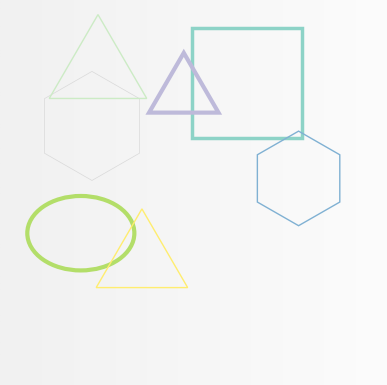[{"shape": "square", "thickness": 2.5, "radius": 0.71, "center": [0.637, 0.784]}, {"shape": "triangle", "thickness": 3, "radius": 0.52, "center": [0.474, 0.759]}, {"shape": "hexagon", "thickness": 1, "radius": 0.61, "center": [0.771, 0.537]}, {"shape": "oval", "thickness": 3, "radius": 0.69, "center": [0.209, 0.394]}, {"shape": "hexagon", "thickness": 0.5, "radius": 0.71, "center": [0.237, 0.673]}, {"shape": "triangle", "thickness": 1, "radius": 0.73, "center": [0.253, 0.817]}, {"shape": "triangle", "thickness": 1, "radius": 0.68, "center": [0.366, 0.321]}]